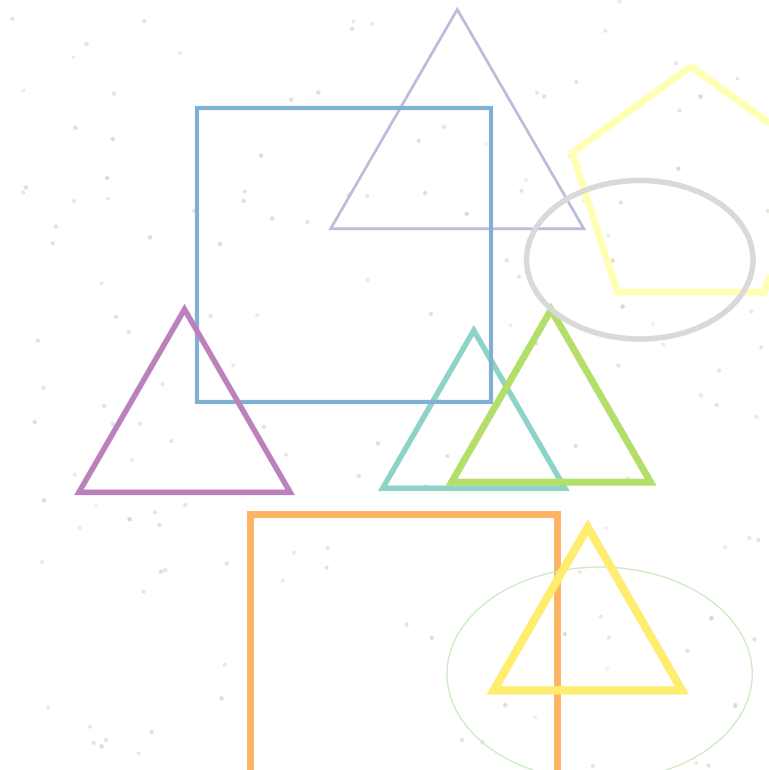[{"shape": "triangle", "thickness": 2, "radius": 0.68, "center": [0.615, 0.434]}, {"shape": "pentagon", "thickness": 2.5, "radius": 0.81, "center": [0.897, 0.752]}, {"shape": "triangle", "thickness": 1, "radius": 0.95, "center": [0.594, 0.798]}, {"shape": "square", "thickness": 1.5, "radius": 0.95, "center": [0.447, 0.669]}, {"shape": "square", "thickness": 2.5, "radius": 1.0, "center": [0.524, 0.133]}, {"shape": "triangle", "thickness": 2.5, "radius": 0.75, "center": [0.716, 0.448]}, {"shape": "oval", "thickness": 2, "radius": 0.74, "center": [0.831, 0.663]}, {"shape": "triangle", "thickness": 2, "radius": 0.79, "center": [0.24, 0.44]}, {"shape": "oval", "thickness": 0.5, "radius": 0.99, "center": [0.779, 0.125]}, {"shape": "triangle", "thickness": 3, "radius": 0.71, "center": [0.763, 0.174]}]